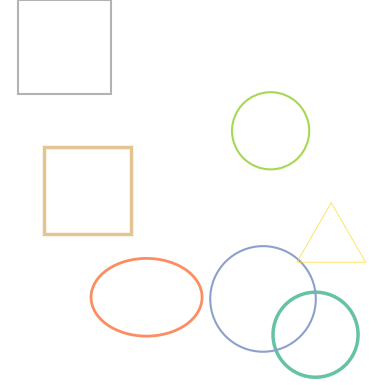[{"shape": "circle", "thickness": 2.5, "radius": 0.55, "center": [0.82, 0.131]}, {"shape": "oval", "thickness": 2, "radius": 0.72, "center": [0.381, 0.228]}, {"shape": "circle", "thickness": 1.5, "radius": 0.69, "center": [0.683, 0.224]}, {"shape": "circle", "thickness": 1.5, "radius": 0.5, "center": [0.703, 0.66]}, {"shape": "triangle", "thickness": 0.5, "radius": 0.52, "center": [0.86, 0.37]}, {"shape": "square", "thickness": 2.5, "radius": 0.57, "center": [0.228, 0.505]}, {"shape": "square", "thickness": 1.5, "radius": 0.61, "center": [0.168, 0.878]}]